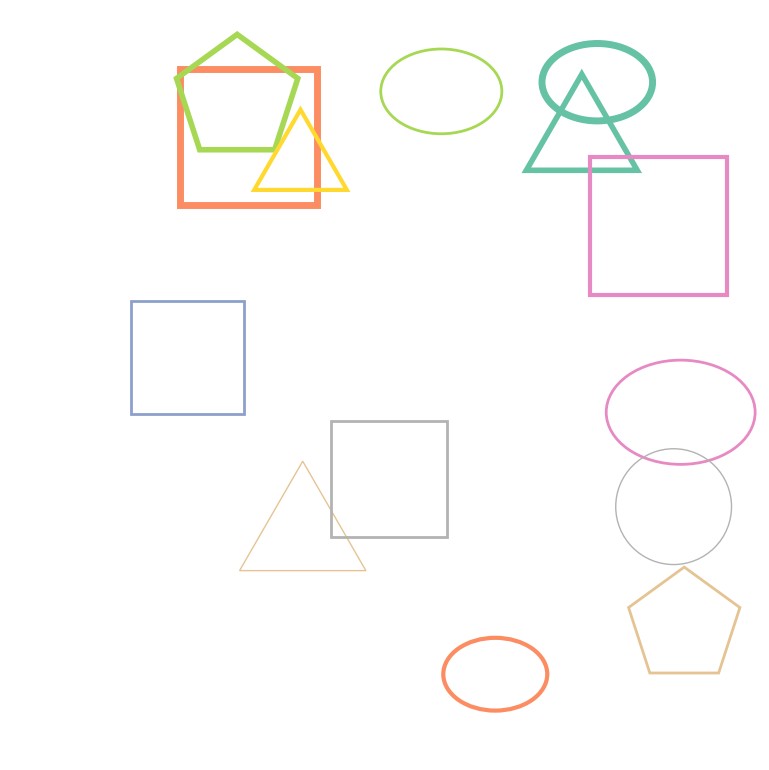[{"shape": "oval", "thickness": 2.5, "radius": 0.36, "center": [0.776, 0.893]}, {"shape": "triangle", "thickness": 2, "radius": 0.42, "center": [0.756, 0.82]}, {"shape": "square", "thickness": 2.5, "radius": 0.44, "center": [0.323, 0.822]}, {"shape": "oval", "thickness": 1.5, "radius": 0.34, "center": [0.643, 0.124]}, {"shape": "square", "thickness": 1, "radius": 0.37, "center": [0.244, 0.536]}, {"shape": "square", "thickness": 1.5, "radius": 0.45, "center": [0.855, 0.707]}, {"shape": "oval", "thickness": 1, "radius": 0.48, "center": [0.884, 0.465]}, {"shape": "pentagon", "thickness": 2, "radius": 0.41, "center": [0.308, 0.873]}, {"shape": "oval", "thickness": 1, "radius": 0.39, "center": [0.573, 0.881]}, {"shape": "triangle", "thickness": 1.5, "radius": 0.35, "center": [0.39, 0.788]}, {"shape": "pentagon", "thickness": 1, "radius": 0.38, "center": [0.889, 0.187]}, {"shape": "triangle", "thickness": 0.5, "radius": 0.47, "center": [0.393, 0.306]}, {"shape": "square", "thickness": 1, "radius": 0.38, "center": [0.506, 0.378]}, {"shape": "circle", "thickness": 0.5, "radius": 0.38, "center": [0.875, 0.342]}]